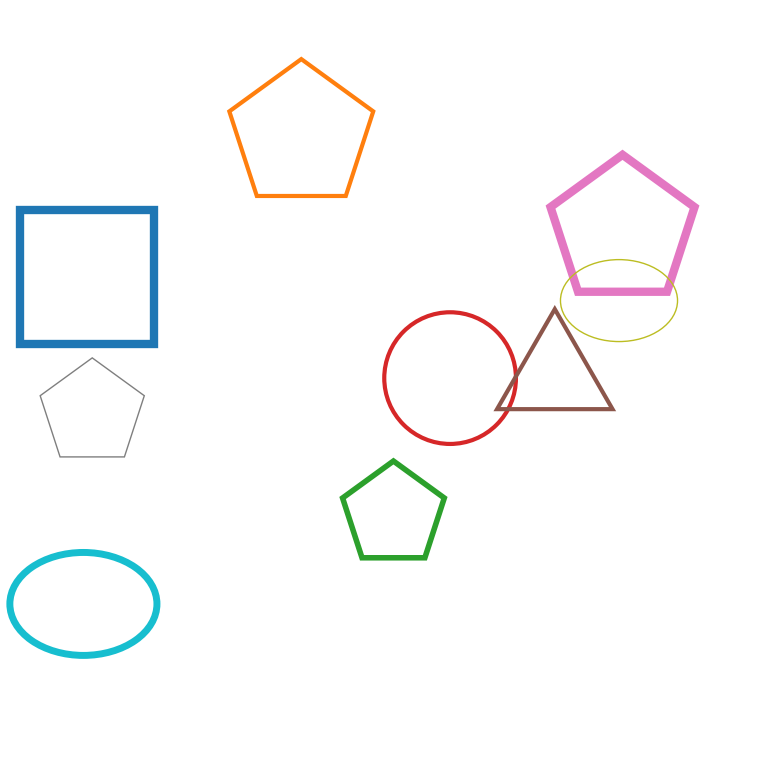[{"shape": "square", "thickness": 3, "radius": 0.43, "center": [0.113, 0.641]}, {"shape": "pentagon", "thickness": 1.5, "radius": 0.49, "center": [0.391, 0.825]}, {"shape": "pentagon", "thickness": 2, "radius": 0.35, "center": [0.511, 0.332]}, {"shape": "circle", "thickness": 1.5, "radius": 0.43, "center": [0.585, 0.509]}, {"shape": "triangle", "thickness": 1.5, "radius": 0.43, "center": [0.721, 0.512]}, {"shape": "pentagon", "thickness": 3, "radius": 0.49, "center": [0.808, 0.701]}, {"shape": "pentagon", "thickness": 0.5, "radius": 0.36, "center": [0.12, 0.464]}, {"shape": "oval", "thickness": 0.5, "radius": 0.38, "center": [0.804, 0.61]}, {"shape": "oval", "thickness": 2.5, "radius": 0.48, "center": [0.108, 0.216]}]